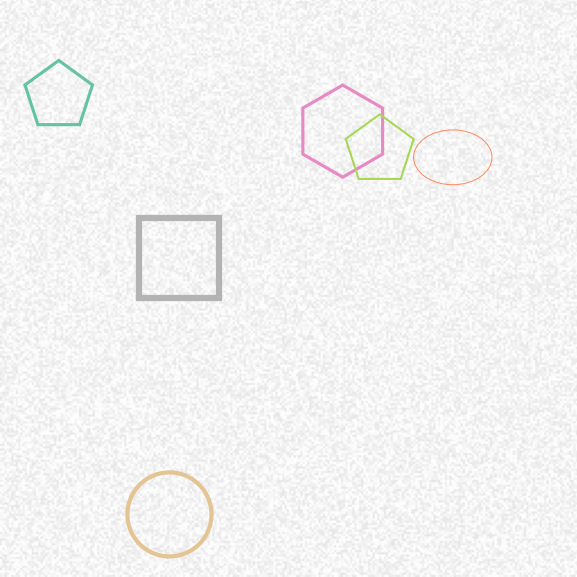[{"shape": "pentagon", "thickness": 1.5, "radius": 0.31, "center": [0.102, 0.833]}, {"shape": "oval", "thickness": 0.5, "radius": 0.34, "center": [0.784, 0.727]}, {"shape": "hexagon", "thickness": 1.5, "radius": 0.4, "center": [0.593, 0.772]}, {"shape": "pentagon", "thickness": 1, "radius": 0.31, "center": [0.657, 0.739]}, {"shape": "circle", "thickness": 2, "radius": 0.36, "center": [0.293, 0.108]}, {"shape": "square", "thickness": 3, "radius": 0.34, "center": [0.31, 0.552]}]